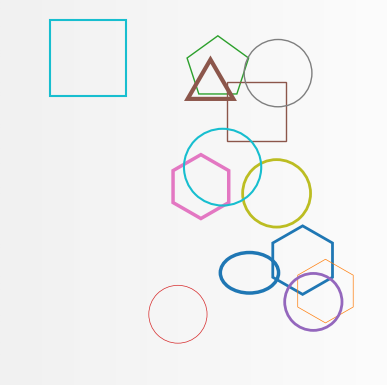[{"shape": "hexagon", "thickness": 2, "radius": 0.44, "center": [0.781, 0.324]}, {"shape": "oval", "thickness": 2.5, "radius": 0.38, "center": [0.644, 0.291]}, {"shape": "hexagon", "thickness": 0.5, "radius": 0.41, "center": [0.84, 0.244]}, {"shape": "pentagon", "thickness": 1, "radius": 0.42, "center": [0.562, 0.823]}, {"shape": "circle", "thickness": 0.5, "radius": 0.38, "center": [0.459, 0.184]}, {"shape": "circle", "thickness": 2, "radius": 0.37, "center": [0.809, 0.216]}, {"shape": "triangle", "thickness": 3, "radius": 0.34, "center": [0.543, 0.777]}, {"shape": "square", "thickness": 1, "radius": 0.38, "center": [0.662, 0.709]}, {"shape": "hexagon", "thickness": 2.5, "radius": 0.41, "center": [0.518, 0.515]}, {"shape": "circle", "thickness": 1, "radius": 0.44, "center": [0.718, 0.81]}, {"shape": "circle", "thickness": 2, "radius": 0.44, "center": [0.714, 0.498]}, {"shape": "square", "thickness": 1.5, "radius": 0.49, "center": [0.227, 0.848]}, {"shape": "circle", "thickness": 1.5, "radius": 0.5, "center": [0.574, 0.566]}]